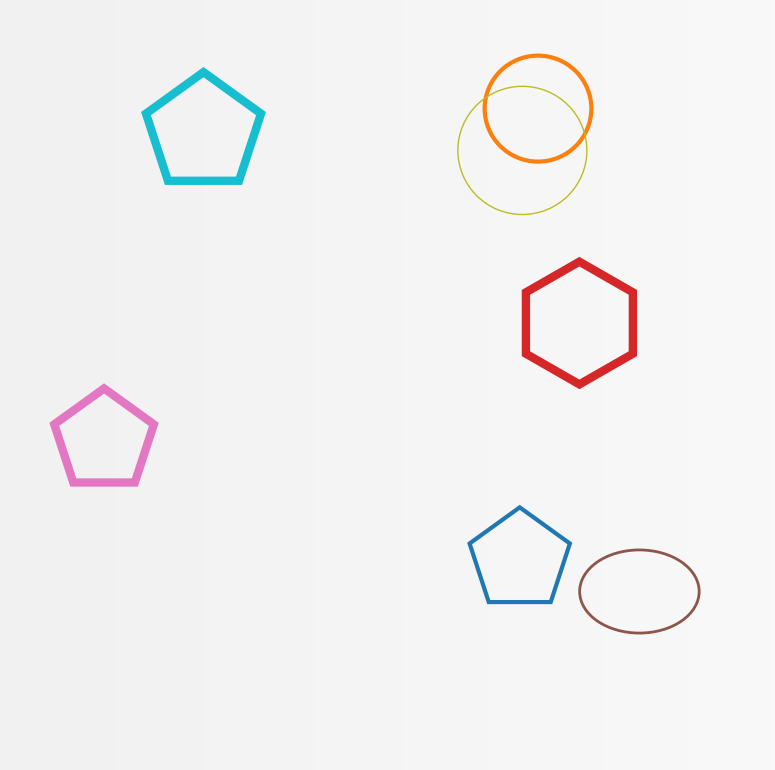[{"shape": "pentagon", "thickness": 1.5, "radius": 0.34, "center": [0.671, 0.273]}, {"shape": "circle", "thickness": 1.5, "radius": 0.34, "center": [0.694, 0.859]}, {"shape": "hexagon", "thickness": 3, "radius": 0.4, "center": [0.748, 0.58]}, {"shape": "oval", "thickness": 1, "radius": 0.39, "center": [0.825, 0.232]}, {"shape": "pentagon", "thickness": 3, "radius": 0.34, "center": [0.134, 0.428]}, {"shape": "circle", "thickness": 0.5, "radius": 0.42, "center": [0.674, 0.805]}, {"shape": "pentagon", "thickness": 3, "radius": 0.39, "center": [0.263, 0.828]}]